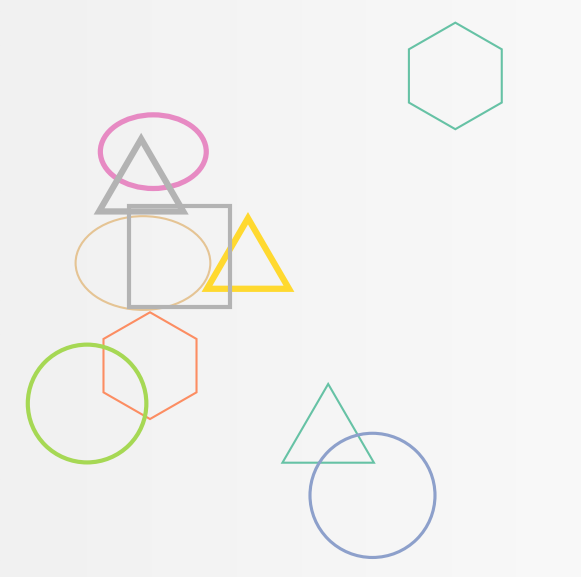[{"shape": "hexagon", "thickness": 1, "radius": 0.46, "center": [0.783, 0.868]}, {"shape": "triangle", "thickness": 1, "radius": 0.45, "center": [0.565, 0.243]}, {"shape": "hexagon", "thickness": 1, "radius": 0.46, "center": [0.258, 0.366]}, {"shape": "circle", "thickness": 1.5, "radius": 0.54, "center": [0.641, 0.141]}, {"shape": "oval", "thickness": 2.5, "radius": 0.46, "center": [0.264, 0.737]}, {"shape": "circle", "thickness": 2, "radius": 0.51, "center": [0.15, 0.3]}, {"shape": "triangle", "thickness": 3, "radius": 0.41, "center": [0.427, 0.54]}, {"shape": "oval", "thickness": 1, "radius": 0.58, "center": [0.246, 0.544]}, {"shape": "square", "thickness": 2, "radius": 0.43, "center": [0.308, 0.555]}, {"shape": "triangle", "thickness": 3, "radius": 0.42, "center": [0.243, 0.675]}]